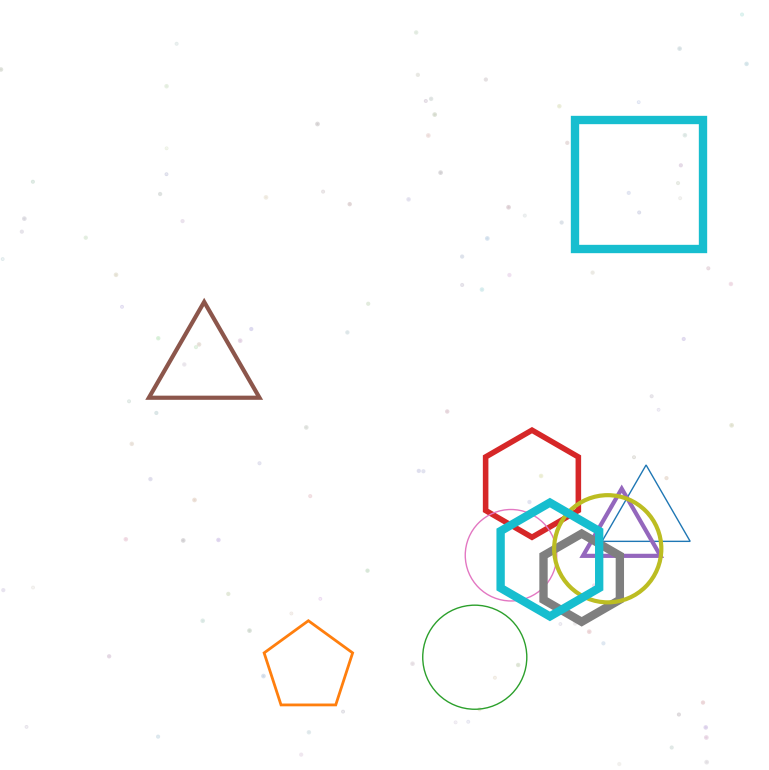[{"shape": "triangle", "thickness": 0.5, "radius": 0.33, "center": [0.839, 0.33]}, {"shape": "pentagon", "thickness": 1, "radius": 0.3, "center": [0.4, 0.133]}, {"shape": "circle", "thickness": 0.5, "radius": 0.34, "center": [0.617, 0.146]}, {"shape": "hexagon", "thickness": 2, "radius": 0.35, "center": [0.691, 0.372]}, {"shape": "triangle", "thickness": 1.5, "radius": 0.29, "center": [0.807, 0.307]}, {"shape": "triangle", "thickness": 1.5, "radius": 0.41, "center": [0.265, 0.525]}, {"shape": "circle", "thickness": 0.5, "radius": 0.3, "center": [0.664, 0.279]}, {"shape": "hexagon", "thickness": 3, "radius": 0.29, "center": [0.755, 0.25]}, {"shape": "circle", "thickness": 1.5, "radius": 0.35, "center": [0.789, 0.287]}, {"shape": "square", "thickness": 3, "radius": 0.42, "center": [0.83, 0.76]}, {"shape": "hexagon", "thickness": 3, "radius": 0.37, "center": [0.714, 0.273]}]